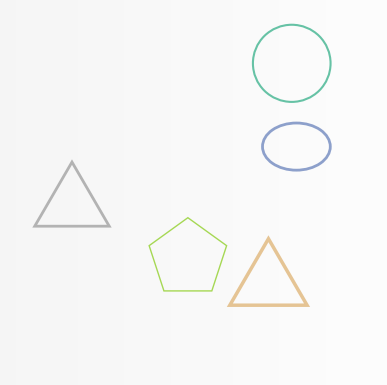[{"shape": "circle", "thickness": 1.5, "radius": 0.5, "center": [0.753, 0.836]}, {"shape": "oval", "thickness": 2, "radius": 0.44, "center": [0.765, 0.619]}, {"shape": "pentagon", "thickness": 1, "radius": 0.53, "center": [0.485, 0.329]}, {"shape": "triangle", "thickness": 2.5, "radius": 0.58, "center": [0.693, 0.265]}, {"shape": "triangle", "thickness": 2, "radius": 0.56, "center": [0.186, 0.468]}]